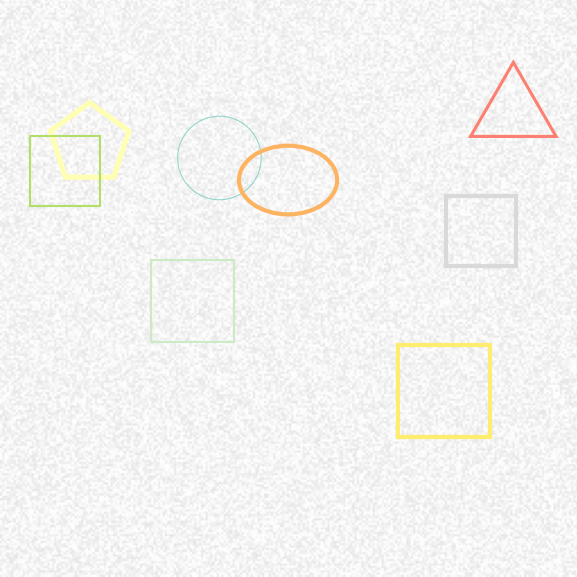[{"shape": "circle", "thickness": 0.5, "radius": 0.36, "center": [0.38, 0.726]}, {"shape": "pentagon", "thickness": 2.5, "radius": 0.36, "center": [0.155, 0.75]}, {"shape": "triangle", "thickness": 1.5, "radius": 0.43, "center": [0.889, 0.806]}, {"shape": "oval", "thickness": 2, "radius": 0.42, "center": [0.499, 0.687]}, {"shape": "square", "thickness": 1, "radius": 0.3, "center": [0.112, 0.703]}, {"shape": "square", "thickness": 2, "radius": 0.3, "center": [0.834, 0.599]}, {"shape": "square", "thickness": 1, "radius": 0.36, "center": [0.333, 0.478]}, {"shape": "square", "thickness": 2, "radius": 0.4, "center": [0.769, 0.322]}]